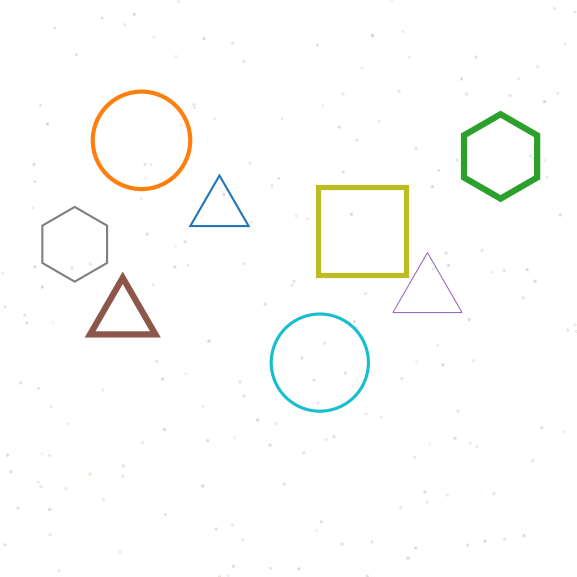[{"shape": "triangle", "thickness": 1, "radius": 0.29, "center": [0.38, 0.637]}, {"shape": "circle", "thickness": 2, "radius": 0.42, "center": [0.245, 0.756]}, {"shape": "hexagon", "thickness": 3, "radius": 0.37, "center": [0.867, 0.728]}, {"shape": "triangle", "thickness": 0.5, "radius": 0.35, "center": [0.74, 0.493]}, {"shape": "triangle", "thickness": 3, "radius": 0.33, "center": [0.213, 0.453]}, {"shape": "hexagon", "thickness": 1, "radius": 0.32, "center": [0.129, 0.576]}, {"shape": "square", "thickness": 2.5, "radius": 0.38, "center": [0.627, 0.599]}, {"shape": "circle", "thickness": 1.5, "radius": 0.42, "center": [0.554, 0.371]}]